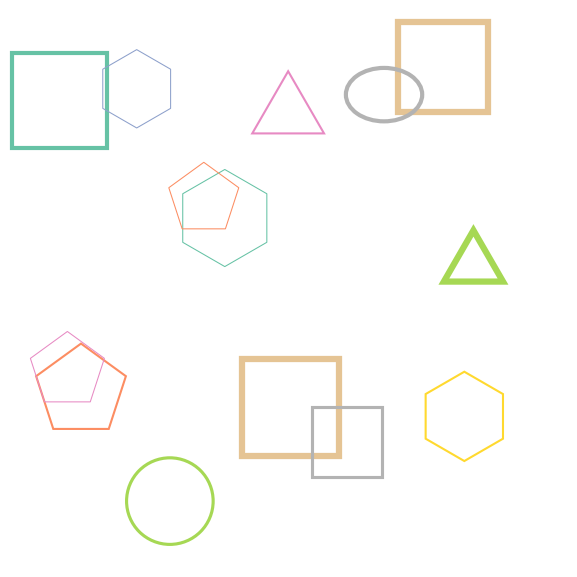[{"shape": "square", "thickness": 2, "radius": 0.41, "center": [0.103, 0.825]}, {"shape": "hexagon", "thickness": 0.5, "radius": 0.42, "center": [0.389, 0.622]}, {"shape": "pentagon", "thickness": 0.5, "radius": 0.32, "center": [0.353, 0.654]}, {"shape": "pentagon", "thickness": 1, "radius": 0.41, "center": [0.14, 0.322]}, {"shape": "hexagon", "thickness": 0.5, "radius": 0.34, "center": [0.237, 0.845]}, {"shape": "triangle", "thickness": 1, "radius": 0.36, "center": [0.499, 0.804]}, {"shape": "pentagon", "thickness": 0.5, "radius": 0.34, "center": [0.117, 0.358]}, {"shape": "triangle", "thickness": 3, "radius": 0.3, "center": [0.82, 0.541]}, {"shape": "circle", "thickness": 1.5, "radius": 0.37, "center": [0.294, 0.131]}, {"shape": "hexagon", "thickness": 1, "radius": 0.39, "center": [0.804, 0.278]}, {"shape": "square", "thickness": 3, "radius": 0.42, "center": [0.503, 0.293]}, {"shape": "square", "thickness": 3, "radius": 0.39, "center": [0.766, 0.883]}, {"shape": "oval", "thickness": 2, "radius": 0.33, "center": [0.665, 0.835]}, {"shape": "square", "thickness": 1.5, "radius": 0.3, "center": [0.6, 0.234]}]